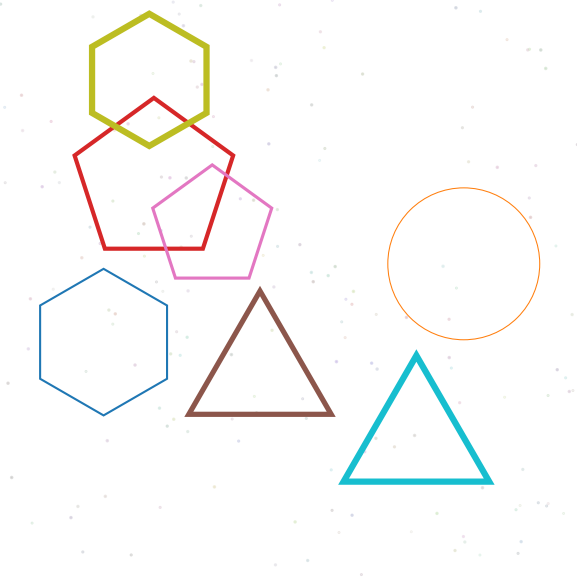[{"shape": "hexagon", "thickness": 1, "radius": 0.63, "center": [0.179, 0.407]}, {"shape": "circle", "thickness": 0.5, "radius": 0.66, "center": [0.803, 0.542]}, {"shape": "pentagon", "thickness": 2, "radius": 0.72, "center": [0.266, 0.685]}, {"shape": "triangle", "thickness": 2.5, "radius": 0.71, "center": [0.45, 0.353]}, {"shape": "pentagon", "thickness": 1.5, "radius": 0.54, "center": [0.367, 0.605]}, {"shape": "hexagon", "thickness": 3, "radius": 0.57, "center": [0.259, 0.861]}, {"shape": "triangle", "thickness": 3, "radius": 0.73, "center": [0.721, 0.238]}]